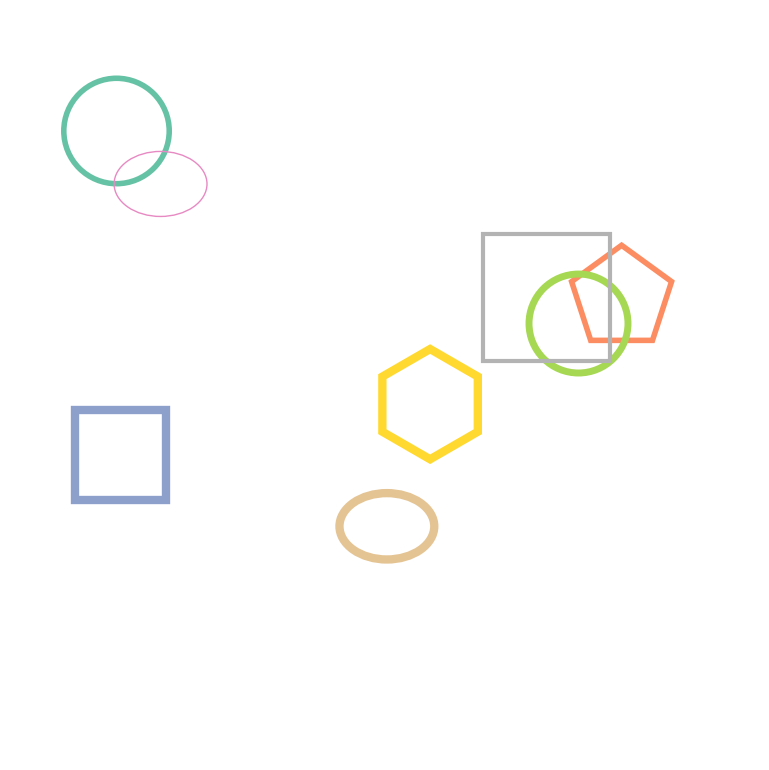[{"shape": "circle", "thickness": 2, "radius": 0.34, "center": [0.151, 0.83]}, {"shape": "pentagon", "thickness": 2, "radius": 0.34, "center": [0.807, 0.613]}, {"shape": "square", "thickness": 3, "radius": 0.29, "center": [0.156, 0.409]}, {"shape": "oval", "thickness": 0.5, "radius": 0.3, "center": [0.209, 0.761]}, {"shape": "circle", "thickness": 2.5, "radius": 0.32, "center": [0.751, 0.58]}, {"shape": "hexagon", "thickness": 3, "radius": 0.36, "center": [0.559, 0.475]}, {"shape": "oval", "thickness": 3, "radius": 0.31, "center": [0.502, 0.317]}, {"shape": "square", "thickness": 1.5, "radius": 0.41, "center": [0.71, 0.614]}]